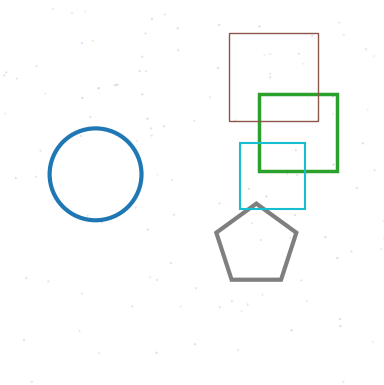[{"shape": "circle", "thickness": 3, "radius": 0.6, "center": [0.248, 0.547]}, {"shape": "square", "thickness": 2.5, "radius": 0.5, "center": [0.774, 0.656]}, {"shape": "square", "thickness": 1, "radius": 0.58, "center": [0.711, 0.8]}, {"shape": "pentagon", "thickness": 3, "radius": 0.55, "center": [0.666, 0.362]}, {"shape": "square", "thickness": 1.5, "radius": 0.43, "center": [0.708, 0.543]}]